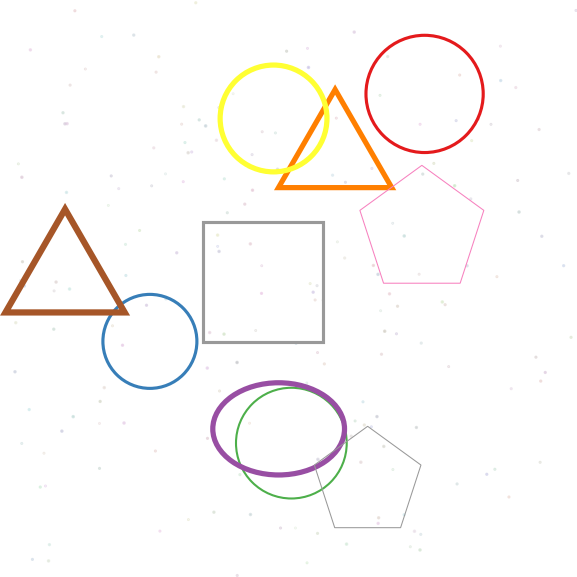[{"shape": "circle", "thickness": 1.5, "radius": 0.51, "center": [0.735, 0.837]}, {"shape": "circle", "thickness": 1.5, "radius": 0.41, "center": [0.26, 0.408]}, {"shape": "circle", "thickness": 1, "radius": 0.48, "center": [0.505, 0.232]}, {"shape": "oval", "thickness": 2.5, "radius": 0.57, "center": [0.483, 0.257]}, {"shape": "triangle", "thickness": 2.5, "radius": 0.57, "center": [0.58, 0.731]}, {"shape": "circle", "thickness": 2.5, "radius": 0.46, "center": [0.474, 0.794]}, {"shape": "triangle", "thickness": 3, "radius": 0.6, "center": [0.113, 0.518]}, {"shape": "pentagon", "thickness": 0.5, "radius": 0.56, "center": [0.73, 0.6]}, {"shape": "pentagon", "thickness": 0.5, "radius": 0.49, "center": [0.637, 0.164]}, {"shape": "square", "thickness": 1.5, "radius": 0.52, "center": [0.455, 0.511]}]